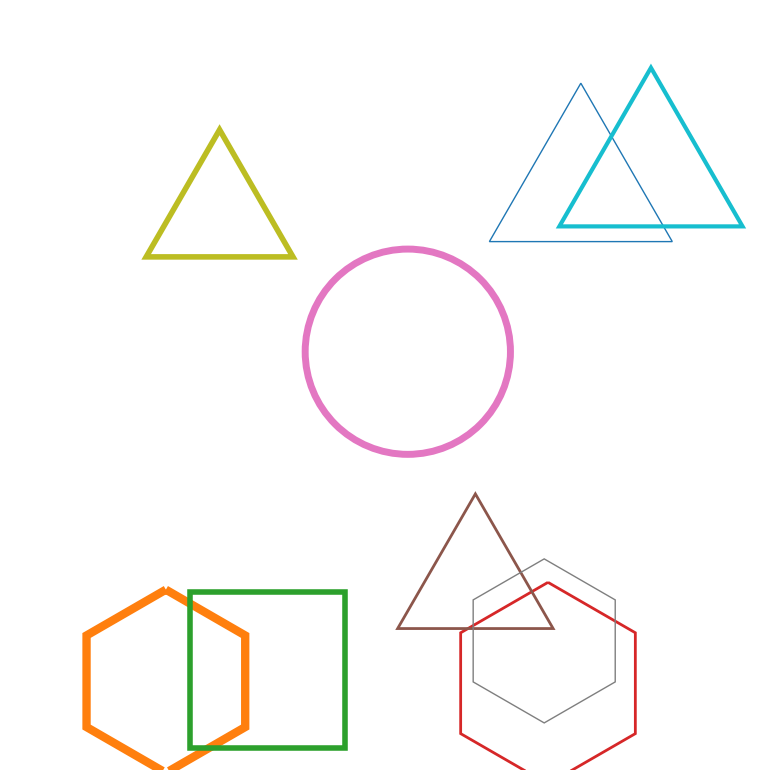[{"shape": "triangle", "thickness": 0.5, "radius": 0.69, "center": [0.754, 0.755]}, {"shape": "hexagon", "thickness": 3, "radius": 0.59, "center": [0.215, 0.115]}, {"shape": "square", "thickness": 2, "radius": 0.5, "center": [0.347, 0.13]}, {"shape": "hexagon", "thickness": 1, "radius": 0.65, "center": [0.712, 0.113]}, {"shape": "triangle", "thickness": 1, "radius": 0.58, "center": [0.617, 0.242]}, {"shape": "circle", "thickness": 2.5, "radius": 0.67, "center": [0.53, 0.543]}, {"shape": "hexagon", "thickness": 0.5, "radius": 0.53, "center": [0.707, 0.168]}, {"shape": "triangle", "thickness": 2, "radius": 0.55, "center": [0.285, 0.721]}, {"shape": "triangle", "thickness": 1.5, "radius": 0.69, "center": [0.845, 0.775]}]